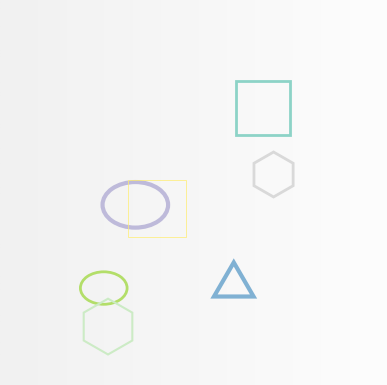[{"shape": "square", "thickness": 2, "radius": 0.35, "center": [0.68, 0.719]}, {"shape": "oval", "thickness": 3, "radius": 0.42, "center": [0.349, 0.468]}, {"shape": "triangle", "thickness": 3, "radius": 0.29, "center": [0.603, 0.259]}, {"shape": "oval", "thickness": 2, "radius": 0.3, "center": [0.268, 0.252]}, {"shape": "hexagon", "thickness": 2, "radius": 0.29, "center": [0.706, 0.547]}, {"shape": "hexagon", "thickness": 1.5, "radius": 0.36, "center": [0.279, 0.152]}, {"shape": "square", "thickness": 0.5, "radius": 0.37, "center": [0.405, 0.459]}]